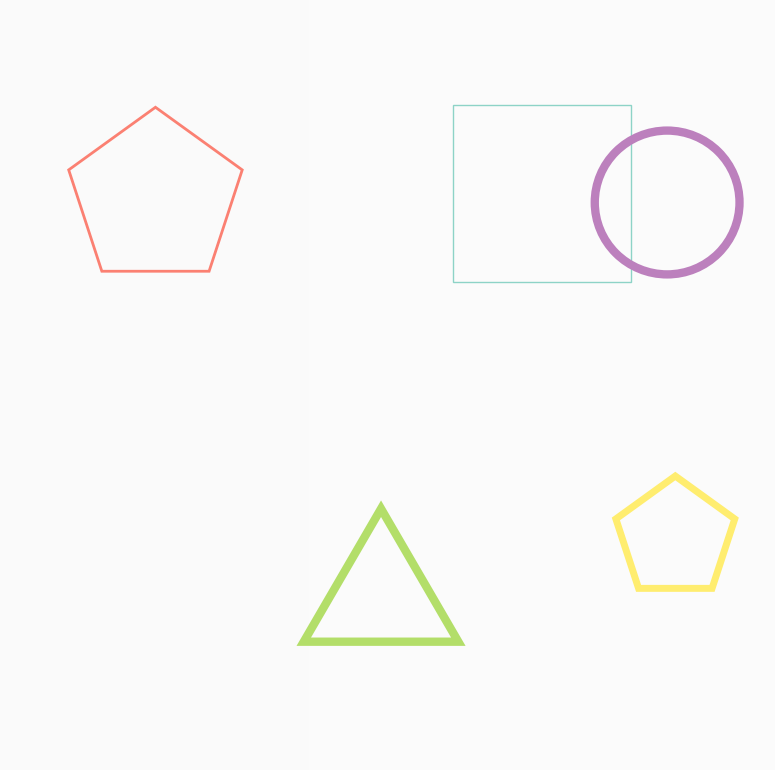[{"shape": "square", "thickness": 0.5, "radius": 0.57, "center": [0.699, 0.749]}, {"shape": "pentagon", "thickness": 1, "radius": 0.59, "center": [0.201, 0.743]}, {"shape": "triangle", "thickness": 3, "radius": 0.58, "center": [0.492, 0.224]}, {"shape": "circle", "thickness": 3, "radius": 0.47, "center": [0.861, 0.737]}, {"shape": "pentagon", "thickness": 2.5, "radius": 0.4, "center": [0.871, 0.301]}]